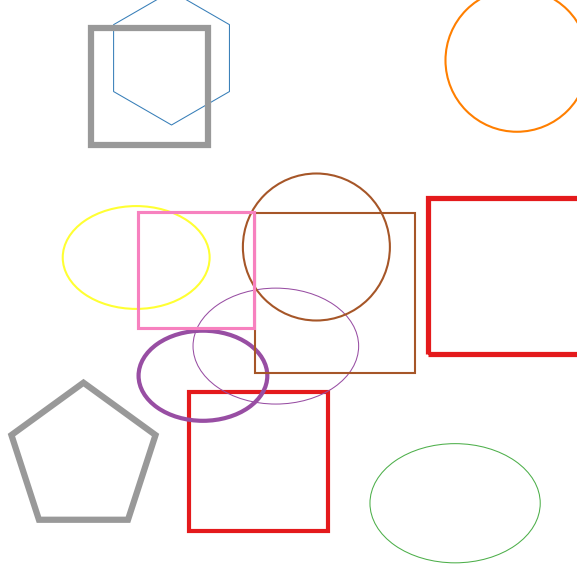[{"shape": "square", "thickness": 2, "radius": 0.6, "center": [0.448, 0.2]}, {"shape": "square", "thickness": 2.5, "radius": 0.68, "center": [0.876, 0.522]}, {"shape": "hexagon", "thickness": 0.5, "radius": 0.58, "center": [0.297, 0.899]}, {"shape": "oval", "thickness": 0.5, "radius": 0.74, "center": [0.788, 0.128]}, {"shape": "oval", "thickness": 0.5, "radius": 0.72, "center": [0.478, 0.4]}, {"shape": "oval", "thickness": 2, "radius": 0.56, "center": [0.351, 0.348]}, {"shape": "circle", "thickness": 1, "radius": 0.62, "center": [0.895, 0.895]}, {"shape": "oval", "thickness": 1, "radius": 0.64, "center": [0.236, 0.553]}, {"shape": "square", "thickness": 1, "radius": 0.69, "center": [0.581, 0.492]}, {"shape": "circle", "thickness": 1, "radius": 0.64, "center": [0.548, 0.571]}, {"shape": "square", "thickness": 1.5, "radius": 0.5, "center": [0.339, 0.532]}, {"shape": "square", "thickness": 3, "radius": 0.51, "center": [0.26, 0.849]}, {"shape": "pentagon", "thickness": 3, "radius": 0.66, "center": [0.145, 0.205]}]